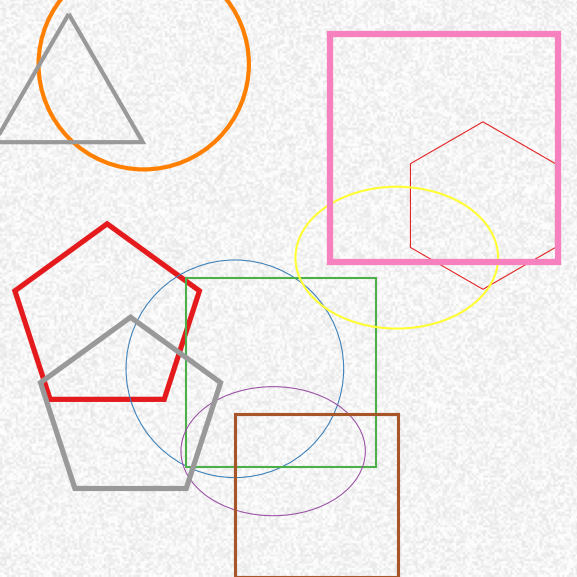[{"shape": "pentagon", "thickness": 2.5, "radius": 0.84, "center": [0.186, 0.444]}, {"shape": "hexagon", "thickness": 0.5, "radius": 0.73, "center": [0.836, 0.643]}, {"shape": "circle", "thickness": 0.5, "radius": 0.94, "center": [0.407, 0.361]}, {"shape": "square", "thickness": 1, "radius": 0.82, "center": [0.486, 0.354]}, {"shape": "oval", "thickness": 0.5, "radius": 0.8, "center": [0.473, 0.218]}, {"shape": "circle", "thickness": 2, "radius": 0.91, "center": [0.249, 0.888]}, {"shape": "oval", "thickness": 1, "radius": 0.88, "center": [0.687, 0.553]}, {"shape": "square", "thickness": 1.5, "radius": 0.71, "center": [0.548, 0.141]}, {"shape": "square", "thickness": 3, "radius": 0.99, "center": [0.769, 0.743]}, {"shape": "triangle", "thickness": 2, "radius": 0.74, "center": [0.119, 0.827]}, {"shape": "pentagon", "thickness": 2.5, "radius": 0.82, "center": [0.226, 0.286]}]